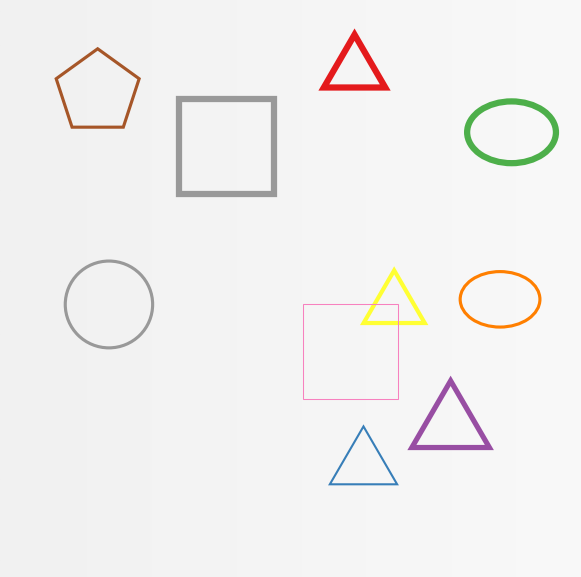[{"shape": "triangle", "thickness": 3, "radius": 0.31, "center": [0.61, 0.878]}, {"shape": "triangle", "thickness": 1, "radius": 0.33, "center": [0.625, 0.194]}, {"shape": "oval", "thickness": 3, "radius": 0.38, "center": [0.88, 0.77]}, {"shape": "triangle", "thickness": 2.5, "radius": 0.38, "center": [0.775, 0.263]}, {"shape": "oval", "thickness": 1.5, "radius": 0.34, "center": [0.86, 0.481]}, {"shape": "triangle", "thickness": 2, "radius": 0.3, "center": [0.678, 0.47]}, {"shape": "pentagon", "thickness": 1.5, "radius": 0.38, "center": [0.168, 0.84]}, {"shape": "square", "thickness": 0.5, "radius": 0.41, "center": [0.603, 0.39]}, {"shape": "circle", "thickness": 1.5, "radius": 0.38, "center": [0.187, 0.472]}, {"shape": "square", "thickness": 3, "radius": 0.41, "center": [0.39, 0.746]}]